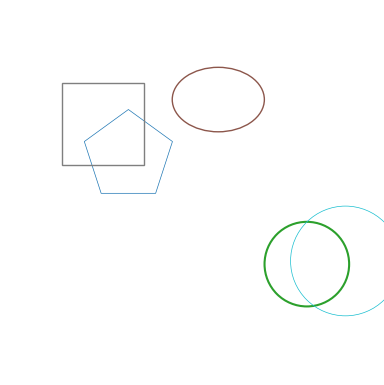[{"shape": "pentagon", "thickness": 0.5, "radius": 0.6, "center": [0.333, 0.595]}, {"shape": "circle", "thickness": 1.5, "radius": 0.55, "center": [0.797, 0.314]}, {"shape": "oval", "thickness": 1, "radius": 0.6, "center": [0.567, 0.741]}, {"shape": "square", "thickness": 1, "radius": 0.53, "center": [0.267, 0.679]}, {"shape": "circle", "thickness": 0.5, "radius": 0.71, "center": [0.897, 0.322]}]